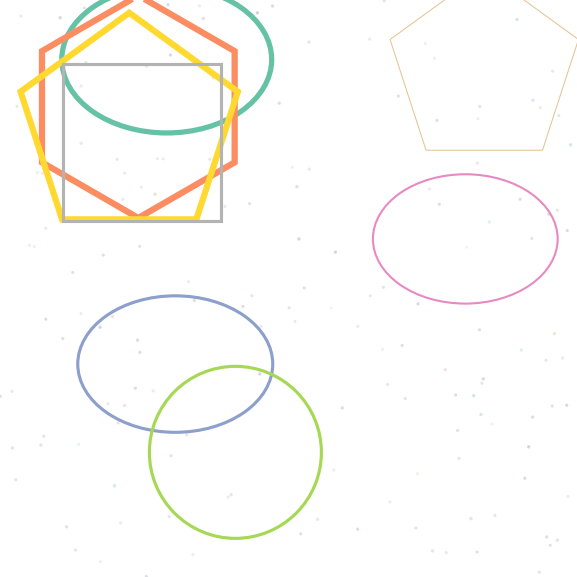[{"shape": "oval", "thickness": 2.5, "radius": 0.91, "center": [0.289, 0.896]}, {"shape": "hexagon", "thickness": 3, "radius": 0.96, "center": [0.24, 0.814]}, {"shape": "oval", "thickness": 1.5, "radius": 0.84, "center": [0.303, 0.369]}, {"shape": "oval", "thickness": 1, "radius": 0.8, "center": [0.806, 0.585]}, {"shape": "circle", "thickness": 1.5, "radius": 0.74, "center": [0.408, 0.216]}, {"shape": "pentagon", "thickness": 3, "radius": 0.99, "center": [0.224, 0.779]}, {"shape": "pentagon", "thickness": 0.5, "radius": 0.86, "center": [0.839, 0.878]}, {"shape": "square", "thickness": 1.5, "radius": 0.68, "center": [0.246, 0.753]}]